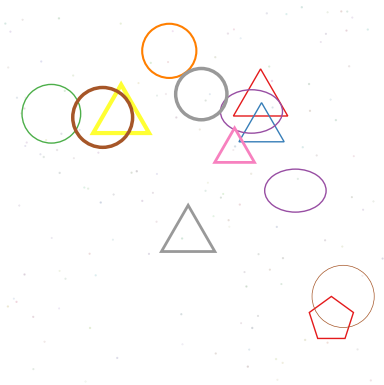[{"shape": "pentagon", "thickness": 1, "radius": 0.3, "center": [0.861, 0.17]}, {"shape": "triangle", "thickness": 1, "radius": 0.41, "center": [0.677, 0.739]}, {"shape": "triangle", "thickness": 1, "radius": 0.34, "center": [0.679, 0.666]}, {"shape": "circle", "thickness": 1, "radius": 0.38, "center": [0.133, 0.705]}, {"shape": "oval", "thickness": 1, "radius": 0.4, "center": [0.767, 0.505]}, {"shape": "oval", "thickness": 1, "radius": 0.4, "center": [0.653, 0.71]}, {"shape": "circle", "thickness": 1.5, "radius": 0.35, "center": [0.44, 0.868]}, {"shape": "triangle", "thickness": 3, "radius": 0.42, "center": [0.315, 0.696]}, {"shape": "circle", "thickness": 2.5, "radius": 0.39, "center": [0.267, 0.695]}, {"shape": "circle", "thickness": 0.5, "radius": 0.4, "center": [0.891, 0.23]}, {"shape": "triangle", "thickness": 2, "radius": 0.3, "center": [0.609, 0.608]}, {"shape": "circle", "thickness": 2.5, "radius": 0.33, "center": [0.523, 0.756]}, {"shape": "triangle", "thickness": 2, "radius": 0.4, "center": [0.489, 0.387]}]